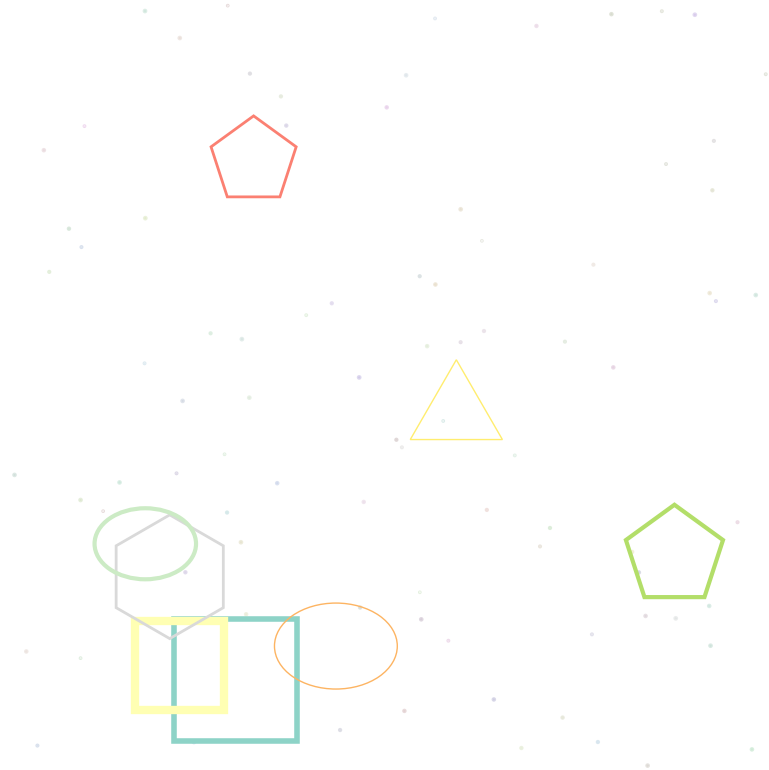[{"shape": "square", "thickness": 2, "radius": 0.4, "center": [0.305, 0.117]}, {"shape": "square", "thickness": 3, "radius": 0.29, "center": [0.233, 0.136]}, {"shape": "pentagon", "thickness": 1, "radius": 0.29, "center": [0.329, 0.791]}, {"shape": "oval", "thickness": 0.5, "radius": 0.4, "center": [0.436, 0.161]}, {"shape": "pentagon", "thickness": 1.5, "radius": 0.33, "center": [0.876, 0.278]}, {"shape": "hexagon", "thickness": 1, "radius": 0.4, "center": [0.22, 0.251]}, {"shape": "oval", "thickness": 1.5, "radius": 0.33, "center": [0.189, 0.294]}, {"shape": "triangle", "thickness": 0.5, "radius": 0.35, "center": [0.593, 0.464]}]